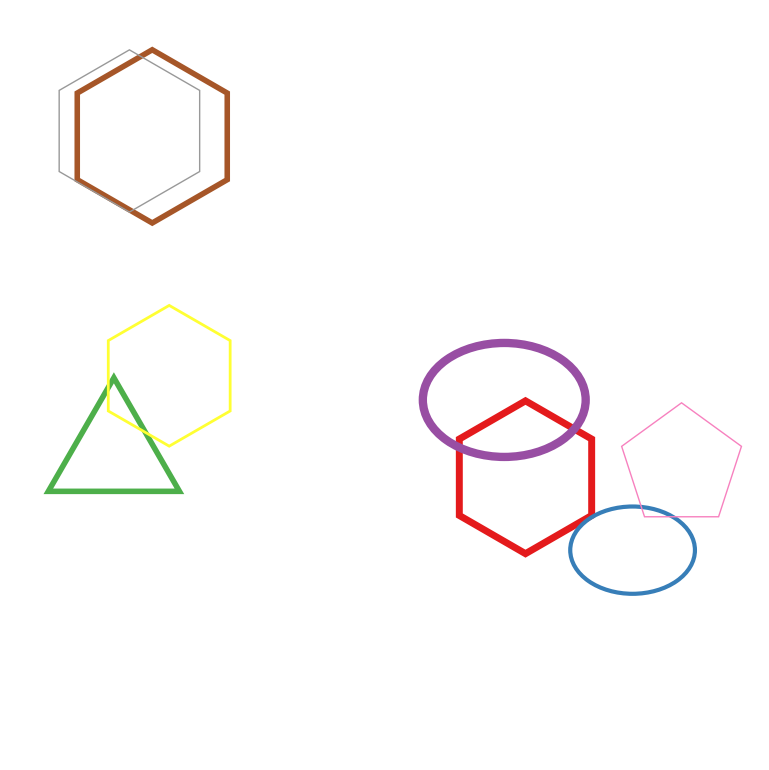[{"shape": "hexagon", "thickness": 2.5, "radius": 0.5, "center": [0.682, 0.38]}, {"shape": "oval", "thickness": 1.5, "radius": 0.4, "center": [0.822, 0.286]}, {"shape": "triangle", "thickness": 2, "radius": 0.49, "center": [0.148, 0.411]}, {"shape": "oval", "thickness": 3, "radius": 0.53, "center": [0.655, 0.481]}, {"shape": "hexagon", "thickness": 1, "radius": 0.46, "center": [0.22, 0.512]}, {"shape": "hexagon", "thickness": 2, "radius": 0.56, "center": [0.198, 0.823]}, {"shape": "pentagon", "thickness": 0.5, "radius": 0.41, "center": [0.885, 0.395]}, {"shape": "hexagon", "thickness": 0.5, "radius": 0.53, "center": [0.168, 0.83]}]